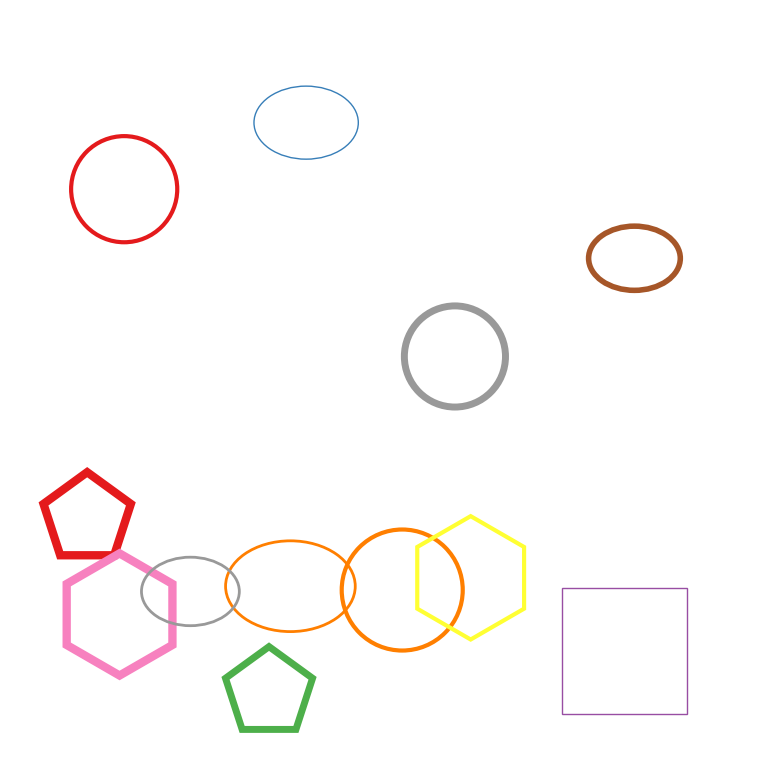[{"shape": "circle", "thickness": 1.5, "radius": 0.34, "center": [0.161, 0.754]}, {"shape": "pentagon", "thickness": 3, "radius": 0.3, "center": [0.113, 0.327]}, {"shape": "oval", "thickness": 0.5, "radius": 0.34, "center": [0.398, 0.841]}, {"shape": "pentagon", "thickness": 2.5, "radius": 0.3, "center": [0.349, 0.101]}, {"shape": "square", "thickness": 0.5, "radius": 0.41, "center": [0.811, 0.155]}, {"shape": "oval", "thickness": 1, "radius": 0.42, "center": [0.377, 0.239]}, {"shape": "circle", "thickness": 1.5, "radius": 0.39, "center": [0.522, 0.234]}, {"shape": "hexagon", "thickness": 1.5, "radius": 0.4, "center": [0.611, 0.25]}, {"shape": "oval", "thickness": 2, "radius": 0.3, "center": [0.824, 0.665]}, {"shape": "hexagon", "thickness": 3, "radius": 0.4, "center": [0.155, 0.202]}, {"shape": "oval", "thickness": 1, "radius": 0.32, "center": [0.247, 0.232]}, {"shape": "circle", "thickness": 2.5, "radius": 0.33, "center": [0.591, 0.537]}]